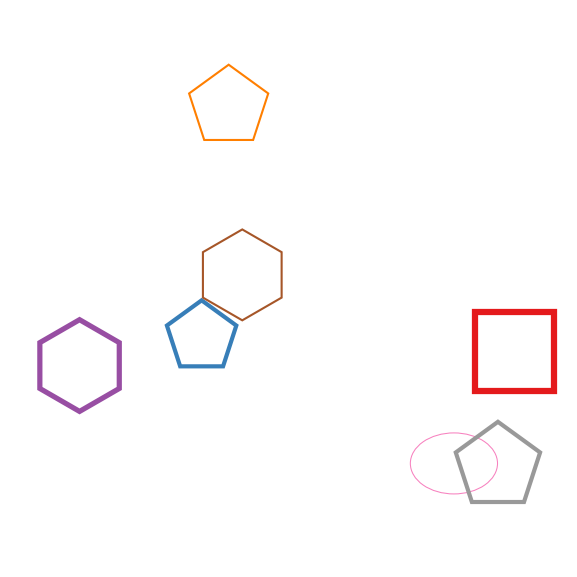[{"shape": "square", "thickness": 3, "radius": 0.34, "center": [0.891, 0.39]}, {"shape": "pentagon", "thickness": 2, "radius": 0.32, "center": [0.349, 0.416]}, {"shape": "hexagon", "thickness": 2.5, "radius": 0.4, "center": [0.138, 0.366]}, {"shape": "pentagon", "thickness": 1, "radius": 0.36, "center": [0.396, 0.815]}, {"shape": "hexagon", "thickness": 1, "radius": 0.39, "center": [0.42, 0.523]}, {"shape": "oval", "thickness": 0.5, "radius": 0.38, "center": [0.786, 0.197]}, {"shape": "pentagon", "thickness": 2, "radius": 0.38, "center": [0.862, 0.192]}]